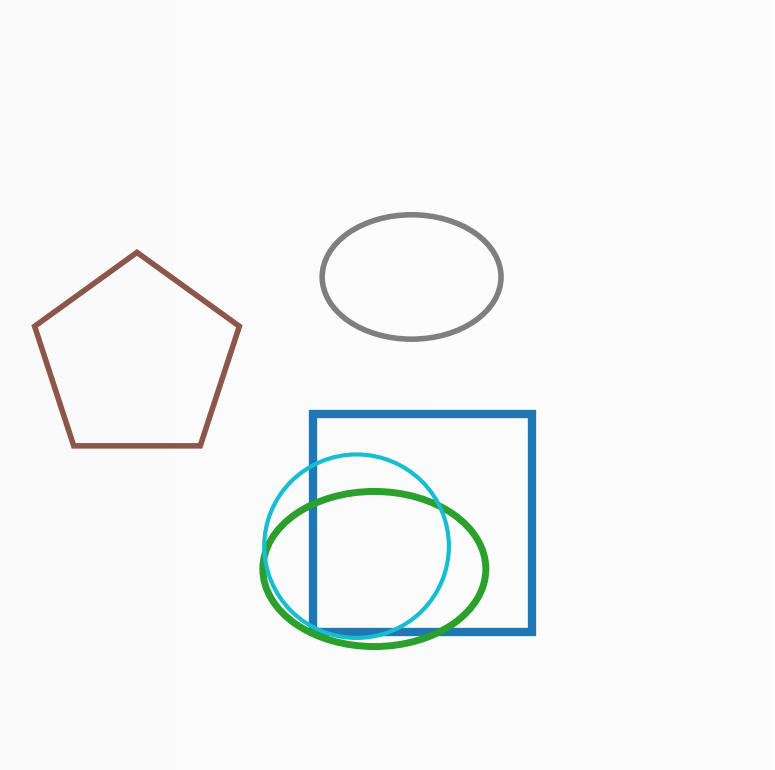[{"shape": "square", "thickness": 3, "radius": 0.71, "center": [0.545, 0.321]}, {"shape": "oval", "thickness": 2.5, "radius": 0.72, "center": [0.483, 0.261]}, {"shape": "pentagon", "thickness": 2, "radius": 0.69, "center": [0.177, 0.533]}, {"shape": "oval", "thickness": 2, "radius": 0.58, "center": [0.531, 0.64]}, {"shape": "circle", "thickness": 1.5, "radius": 0.6, "center": [0.46, 0.291]}]